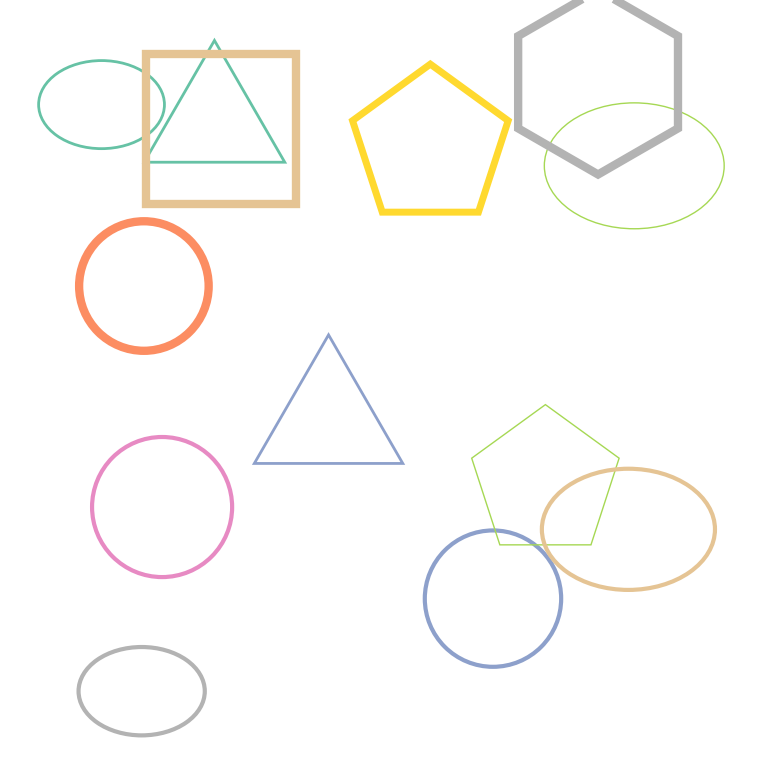[{"shape": "oval", "thickness": 1, "radius": 0.41, "center": [0.132, 0.864]}, {"shape": "triangle", "thickness": 1, "radius": 0.53, "center": [0.279, 0.842]}, {"shape": "circle", "thickness": 3, "radius": 0.42, "center": [0.187, 0.629]}, {"shape": "triangle", "thickness": 1, "radius": 0.56, "center": [0.427, 0.454]}, {"shape": "circle", "thickness": 1.5, "radius": 0.44, "center": [0.64, 0.223]}, {"shape": "circle", "thickness": 1.5, "radius": 0.45, "center": [0.211, 0.342]}, {"shape": "oval", "thickness": 0.5, "radius": 0.58, "center": [0.824, 0.785]}, {"shape": "pentagon", "thickness": 0.5, "radius": 0.5, "center": [0.708, 0.374]}, {"shape": "pentagon", "thickness": 2.5, "radius": 0.53, "center": [0.559, 0.81]}, {"shape": "square", "thickness": 3, "radius": 0.49, "center": [0.287, 0.832]}, {"shape": "oval", "thickness": 1.5, "radius": 0.56, "center": [0.816, 0.313]}, {"shape": "hexagon", "thickness": 3, "radius": 0.6, "center": [0.777, 0.893]}, {"shape": "oval", "thickness": 1.5, "radius": 0.41, "center": [0.184, 0.102]}]